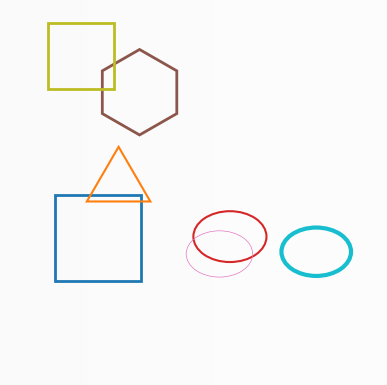[{"shape": "square", "thickness": 2, "radius": 0.55, "center": [0.254, 0.382]}, {"shape": "triangle", "thickness": 1.5, "radius": 0.47, "center": [0.306, 0.524]}, {"shape": "oval", "thickness": 1.5, "radius": 0.47, "center": [0.593, 0.385]}, {"shape": "hexagon", "thickness": 2, "radius": 0.55, "center": [0.36, 0.76]}, {"shape": "oval", "thickness": 0.5, "radius": 0.43, "center": [0.566, 0.34]}, {"shape": "square", "thickness": 2, "radius": 0.43, "center": [0.209, 0.854]}, {"shape": "oval", "thickness": 3, "radius": 0.45, "center": [0.816, 0.346]}]